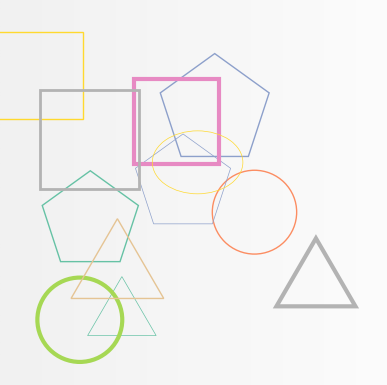[{"shape": "triangle", "thickness": 0.5, "radius": 0.51, "center": [0.315, 0.179]}, {"shape": "pentagon", "thickness": 1, "radius": 0.65, "center": [0.233, 0.426]}, {"shape": "circle", "thickness": 1, "radius": 0.54, "center": [0.657, 0.449]}, {"shape": "pentagon", "thickness": 1, "radius": 0.74, "center": [0.554, 0.713]}, {"shape": "pentagon", "thickness": 0.5, "radius": 0.65, "center": [0.472, 0.523]}, {"shape": "square", "thickness": 3, "radius": 0.55, "center": [0.455, 0.683]}, {"shape": "circle", "thickness": 3, "radius": 0.55, "center": [0.206, 0.169]}, {"shape": "square", "thickness": 1, "radius": 0.57, "center": [0.101, 0.804]}, {"shape": "oval", "thickness": 0.5, "radius": 0.58, "center": [0.51, 0.578]}, {"shape": "triangle", "thickness": 1, "radius": 0.69, "center": [0.303, 0.294]}, {"shape": "square", "thickness": 2, "radius": 0.64, "center": [0.231, 0.638]}, {"shape": "triangle", "thickness": 3, "radius": 0.59, "center": [0.815, 0.263]}]